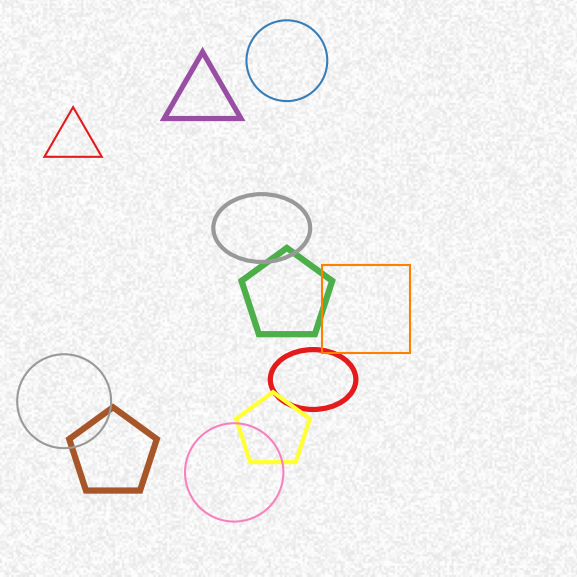[{"shape": "triangle", "thickness": 1, "radius": 0.29, "center": [0.127, 0.756]}, {"shape": "oval", "thickness": 2.5, "radius": 0.37, "center": [0.542, 0.342]}, {"shape": "circle", "thickness": 1, "radius": 0.35, "center": [0.497, 0.894]}, {"shape": "pentagon", "thickness": 3, "radius": 0.41, "center": [0.497, 0.487]}, {"shape": "triangle", "thickness": 2.5, "radius": 0.38, "center": [0.351, 0.832]}, {"shape": "square", "thickness": 1, "radius": 0.38, "center": [0.634, 0.464]}, {"shape": "pentagon", "thickness": 2, "radius": 0.34, "center": [0.473, 0.253]}, {"shape": "pentagon", "thickness": 3, "radius": 0.4, "center": [0.196, 0.214]}, {"shape": "circle", "thickness": 1, "radius": 0.43, "center": [0.406, 0.181]}, {"shape": "oval", "thickness": 2, "radius": 0.42, "center": [0.453, 0.604]}, {"shape": "circle", "thickness": 1, "radius": 0.41, "center": [0.111, 0.304]}]